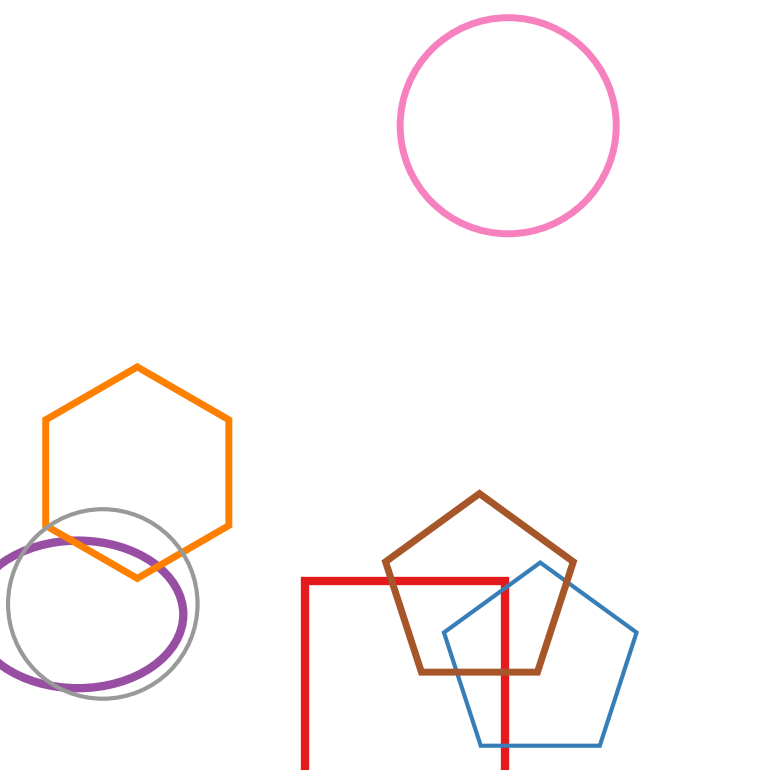[{"shape": "square", "thickness": 3, "radius": 0.65, "center": [0.526, 0.115]}, {"shape": "pentagon", "thickness": 1.5, "radius": 0.66, "center": [0.702, 0.138]}, {"shape": "oval", "thickness": 3, "radius": 0.68, "center": [0.101, 0.202]}, {"shape": "hexagon", "thickness": 2.5, "radius": 0.69, "center": [0.178, 0.386]}, {"shape": "pentagon", "thickness": 2.5, "radius": 0.64, "center": [0.623, 0.231]}, {"shape": "circle", "thickness": 2.5, "radius": 0.7, "center": [0.66, 0.837]}, {"shape": "circle", "thickness": 1.5, "radius": 0.62, "center": [0.133, 0.216]}]